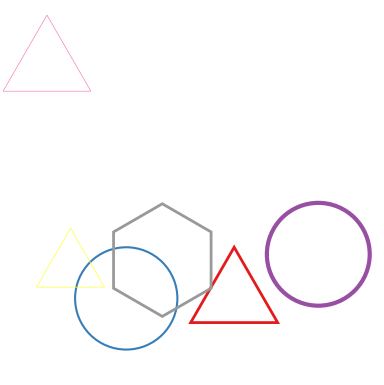[{"shape": "triangle", "thickness": 2, "radius": 0.65, "center": [0.608, 0.227]}, {"shape": "circle", "thickness": 1.5, "radius": 0.66, "center": [0.328, 0.225]}, {"shape": "circle", "thickness": 3, "radius": 0.67, "center": [0.827, 0.34]}, {"shape": "triangle", "thickness": 0.5, "radius": 0.51, "center": [0.183, 0.305]}, {"shape": "triangle", "thickness": 0.5, "radius": 0.66, "center": [0.122, 0.829]}, {"shape": "hexagon", "thickness": 2, "radius": 0.73, "center": [0.422, 0.324]}]